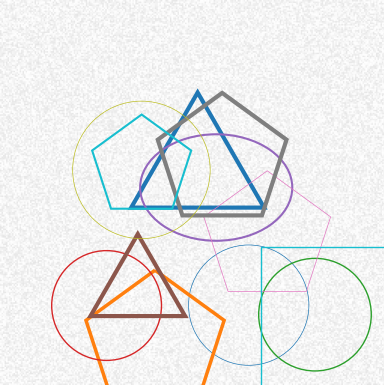[{"shape": "circle", "thickness": 0.5, "radius": 0.78, "center": [0.646, 0.207]}, {"shape": "triangle", "thickness": 3, "radius": 1.0, "center": [0.513, 0.56]}, {"shape": "pentagon", "thickness": 2.5, "radius": 0.94, "center": [0.403, 0.11]}, {"shape": "circle", "thickness": 1, "radius": 0.73, "center": [0.818, 0.183]}, {"shape": "circle", "thickness": 1, "radius": 0.71, "center": [0.277, 0.206]}, {"shape": "oval", "thickness": 1.5, "radius": 0.99, "center": [0.562, 0.513]}, {"shape": "triangle", "thickness": 3, "radius": 0.71, "center": [0.358, 0.25]}, {"shape": "pentagon", "thickness": 0.5, "radius": 0.87, "center": [0.694, 0.383]}, {"shape": "pentagon", "thickness": 3, "radius": 0.88, "center": [0.577, 0.583]}, {"shape": "circle", "thickness": 0.5, "radius": 0.89, "center": [0.367, 0.559]}, {"shape": "pentagon", "thickness": 1.5, "radius": 0.68, "center": [0.368, 0.567]}, {"shape": "square", "thickness": 1, "radius": 0.91, "center": [0.862, 0.175]}]